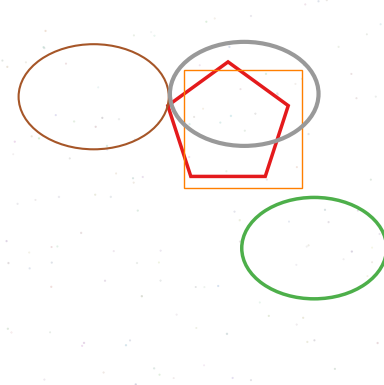[{"shape": "pentagon", "thickness": 2.5, "radius": 0.82, "center": [0.592, 0.675]}, {"shape": "oval", "thickness": 2.5, "radius": 0.94, "center": [0.816, 0.356]}, {"shape": "square", "thickness": 1, "radius": 0.77, "center": [0.632, 0.664]}, {"shape": "oval", "thickness": 1.5, "radius": 0.98, "center": [0.243, 0.749]}, {"shape": "oval", "thickness": 3, "radius": 0.97, "center": [0.634, 0.756]}]